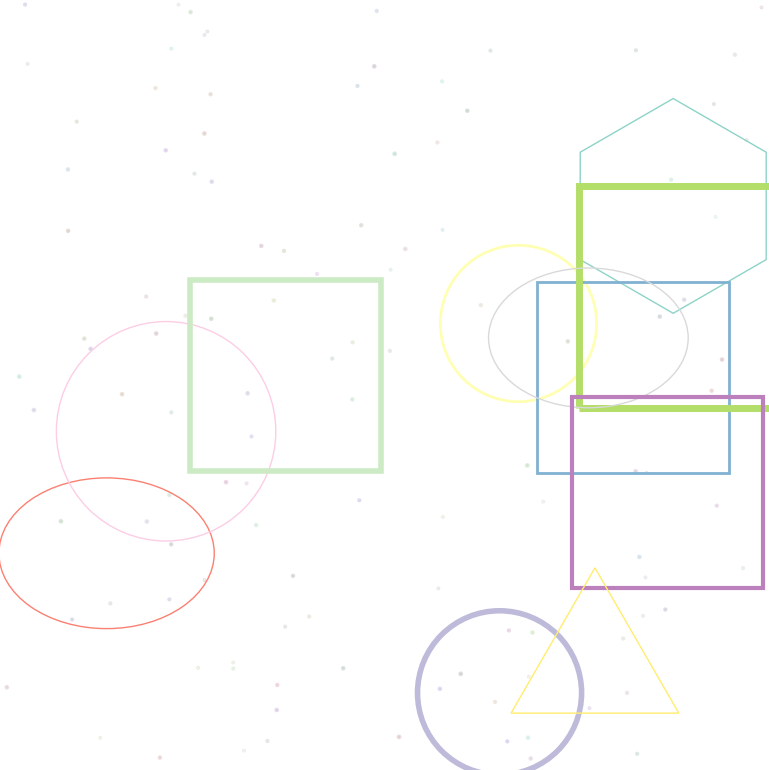[{"shape": "hexagon", "thickness": 0.5, "radius": 0.7, "center": [0.874, 0.733]}, {"shape": "circle", "thickness": 1, "radius": 0.51, "center": [0.673, 0.58]}, {"shape": "circle", "thickness": 2, "radius": 0.53, "center": [0.649, 0.1]}, {"shape": "oval", "thickness": 0.5, "radius": 0.7, "center": [0.138, 0.281]}, {"shape": "square", "thickness": 1, "radius": 0.62, "center": [0.822, 0.51]}, {"shape": "square", "thickness": 2.5, "radius": 0.72, "center": [0.897, 0.614]}, {"shape": "circle", "thickness": 0.5, "radius": 0.71, "center": [0.216, 0.44]}, {"shape": "oval", "thickness": 0.5, "radius": 0.65, "center": [0.764, 0.561]}, {"shape": "square", "thickness": 1.5, "radius": 0.62, "center": [0.867, 0.361]}, {"shape": "square", "thickness": 2, "radius": 0.62, "center": [0.371, 0.512]}, {"shape": "triangle", "thickness": 0.5, "radius": 0.63, "center": [0.773, 0.137]}]